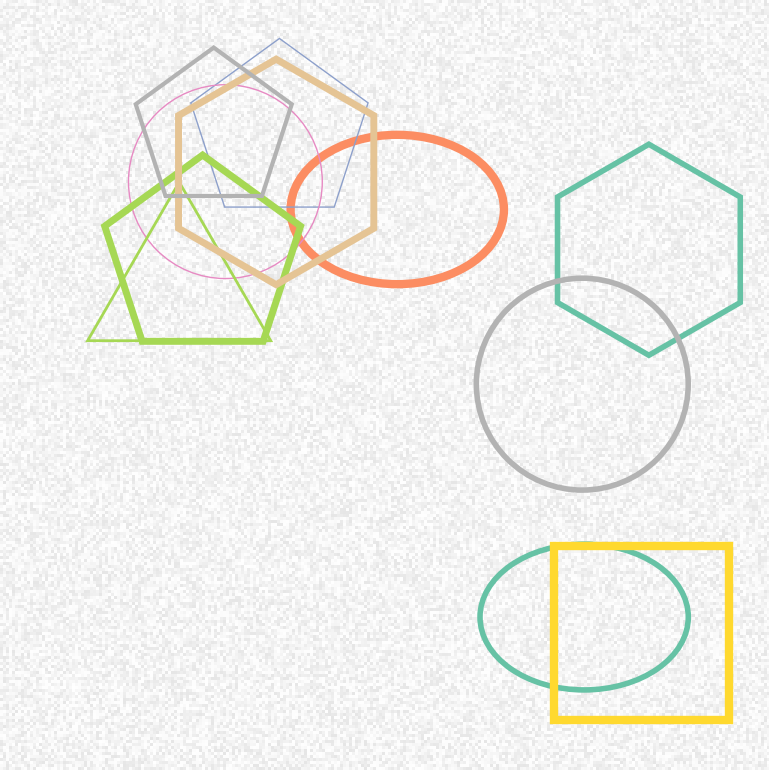[{"shape": "hexagon", "thickness": 2, "radius": 0.69, "center": [0.843, 0.676]}, {"shape": "oval", "thickness": 2, "radius": 0.68, "center": [0.759, 0.199]}, {"shape": "oval", "thickness": 3, "radius": 0.69, "center": [0.516, 0.728]}, {"shape": "pentagon", "thickness": 0.5, "radius": 0.61, "center": [0.363, 0.829]}, {"shape": "circle", "thickness": 0.5, "radius": 0.63, "center": [0.293, 0.764]}, {"shape": "triangle", "thickness": 1, "radius": 0.69, "center": [0.233, 0.626]}, {"shape": "pentagon", "thickness": 2.5, "radius": 0.67, "center": [0.263, 0.665]}, {"shape": "square", "thickness": 3, "radius": 0.57, "center": [0.833, 0.178]}, {"shape": "hexagon", "thickness": 2.5, "radius": 0.73, "center": [0.359, 0.777]}, {"shape": "circle", "thickness": 2, "radius": 0.69, "center": [0.756, 0.501]}, {"shape": "pentagon", "thickness": 1.5, "radius": 0.53, "center": [0.278, 0.832]}]